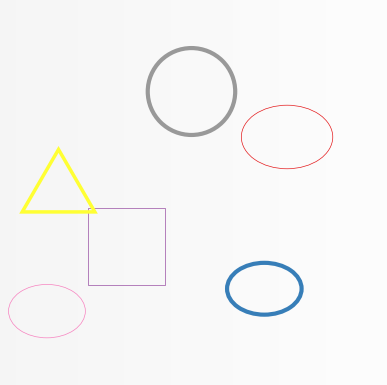[{"shape": "oval", "thickness": 0.5, "radius": 0.59, "center": [0.741, 0.644]}, {"shape": "oval", "thickness": 3, "radius": 0.48, "center": [0.682, 0.25]}, {"shape": "square", "thickness": 0.5, "radius": 0.49, "center": [0.327, 0.36]}, {"shape": "triangle", "thickness": 2.5, "radius": 0.54, "center": [0.151, 0.504]}, {"shape": "oval", "thickness": 0.5, "radius": 0.5, "center": [0.121, 0.192]}, {"shape": "circle", "thickness": 3, "radius": 0.56, "center": [0.494, 0.762]}]